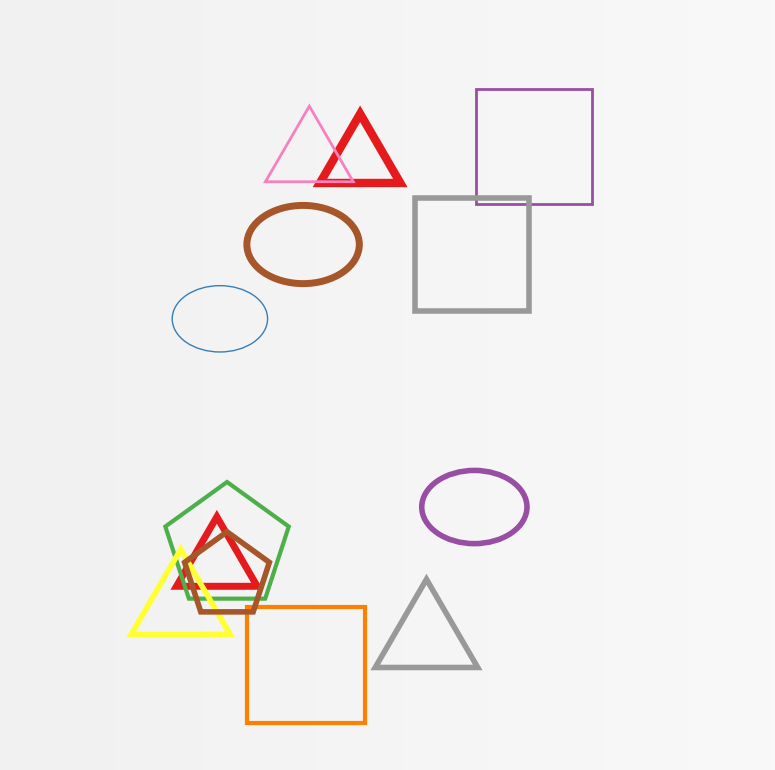[{"shape": "triangle", "thickness": 3, "radius": 0.3, "center": [0.465, 0.792]}, {"shape": "triangle", "thickness": 2.5, "radius": 0.3, "center": [0.28, 0.269]}, {"shape": "oval", "thickness": 0.5, "radius": 0.31, "center": [0.284, 0.586]}, {"shape": "pentagon", "thickness": 1.5, "radius": 0.42, "center": [0.293, 0.29]}, {"shape": "oval", "thickness": 2, "radius": 0.34, "center": [0.612, 0.342]}, {"shape": "square", "thickness": 1, "radius": 0.37, "center": [0.689, 0.809]}, {"shape": "square", "thickness": 1.5, "radius": 0.38, "center": [0.395, 0.136]}, {"shape": "triangle", "thickness": 2, "radius": 0.37, "center": [0.233, 0.213]}, {"shape": "oval", "thickness": 2.5, "radius": 0.36, "center": [0.391, 0.682]}, {"shape": "pentagon", "thickness": 2, "radius": 0.29, "center": [0.293, 0.252]}, {"shape": "triangle", "thickness": 1, "radius": 0.33, "center": [0.399, 0.797]}, {"shape": "triangle", "thickness": 2, "radius": 0.38, "center": [0.55, 0.171]}, {"shape": "square", "thickness": 2, "radius": 0.37, "center": [0.609, 0.669]}]